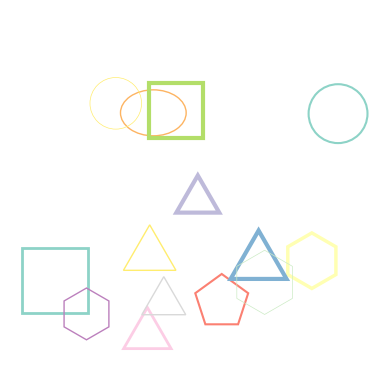[{"shape": "circle", "thickness": 1.5, "radius": 0.38, "center": [0.878, 0.705]}, {"shape": "square", "thickness": 2, "radius": 0.43, "center": [0.143, 0.272]}, {"shape": "hexagon", "thickness": 2.5, "radius": 0.36, "center": [0.81, 0.323]}, {"shape": "triangle", "thickness": 3, "radius": 0.32, "center": [0.514, 0.48]}, {"shape": "pentagon", "thickness": 1.5, "radius": 0.36, "center": [0.576, 0.216]}, {"shape": "triangle", "thickness": 3, "radius": 0.42, "center": [0.672, 0.317]}, {"shape": "oval", "thickness": 1, "radius": 0.43, "center": [0.398, 0.707]}, {"shape": "square", "thickness": 3, "radius": 0.35, "center": [0.457, 0.713]}, {"shape": "triangle", "thickness": 2, "radius": 0.36, "center": [0.383, 0.13]}, {"shape": "triangle", "thickness": 1, "radius": 0.33, "center": [0.425, 0.216]}, {"shape": "hexagon", "thickness": 1, "radius": 0.34, "center": [0.225, 0.185]}, {"shape": "hexagon", "thickness": 0.5, "radius": 0.42, "center": [0.687, 0.267]}, {"shape": "triangle", "thickness": 1, "radius": 0.39, "center": [0.389, 0.337]}, {"shape": "circle", "thickness": 0.5, "radius": 0.34, "center": [0.301, 0.732]}]